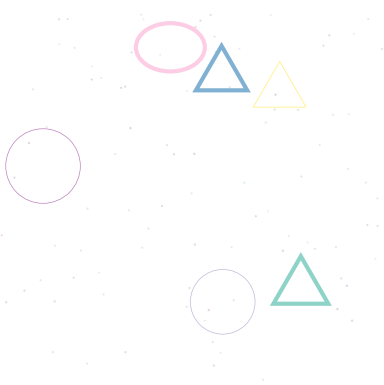[{"shape": "triangle", "thickness": 3, "radius": 0.41, "center": [0.781, 0.252]}, {"shape": "circle", "thickness": 0.5, "radius": 0.42, "center": [0.579, 0.216]}, {"shape": "triangle", "thickness": 3, "radius": 0.38, "center": [0.575, 0.804]}, {"shape": "oval", "thickness": 3, "radius": 0.45, "center": [0.443, 0.877]}, {"shape": "circle", "thickness": 0.5, "radius": 0.48, "center": [0.112, 0.569]}, {"shape": "triangle", "thickness": 0.5, "radius": 0.4, "center": [0.726, 0.761]}]